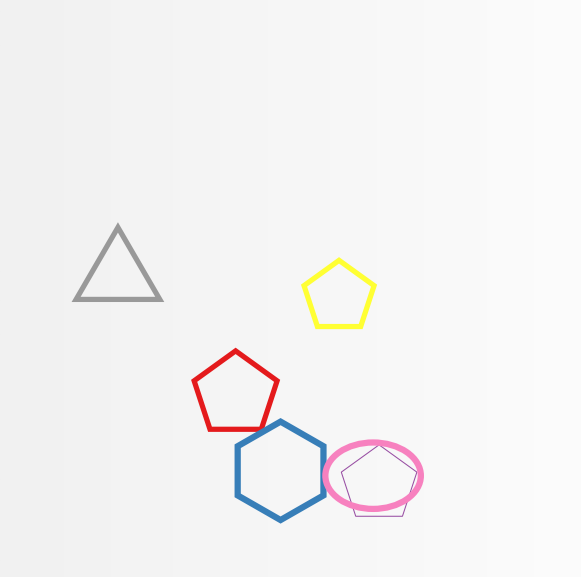[{"shape": "pentagon", "thickness": 2.5, "radius": 0.38, "center": [0.405, 0.317]}, {"shape": "hexagon", "thickness": 3, "radius": 0.43, "center": [0.483, 0.184]}, {"shape": "pentagon", "thickness": 0.5, "radius": 0.34, "center": [0.652, 0.16]}, {"shape": "pentagon", "thickness": 2.5, "radius": 0.32, "center": [0.583, 0.485]}, {"shape": "oval", "thickness": 3, "radius": 0.41, "center": [0.642, 0.175]}, {"shape": "triangle", "thickness": 2.5, "radius": 0.42, "center": [0.203, 0.522]}]